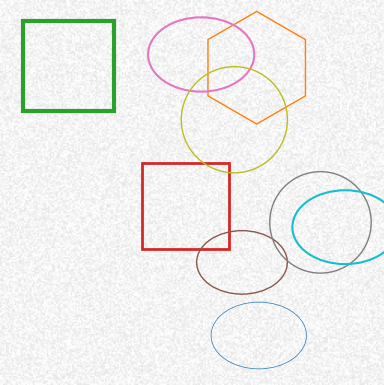[{"shape": "oval", "thickness": 0.5, "radius": 0.62, "center": [0.672, 0.129]}, {"shape": "hexagon", "thickness": 1, "radius": 0.73, "center": [0.667, 0.824]}, {"shape": "square", "thickness": 3, "radius": 0.59, "center": [0.178, 0.829]}, {"shape": "square", "thickness": 2, "radius": 0.56, "center": [0.482, 0.464]}, {"shape": "oval", "thickness": 1, "radius": 0.59, "center": [0.629, 0.318]}, {"shape": "oval", "thickness": 1.5, "radius": 0.69, "center": [0.523, 0.858]}, {"shape": "circle", "thickness": 1, "radius": 0.66, "center": [0.832, 0.422]}, {"shape": "circle", "thickness": 1, "radius": 0.69, "center": [0.609, 0.689]}, {"shape": "oval", "thickness": 1.5, "radius": 0.69, "center": [0.896, 0.41]}]